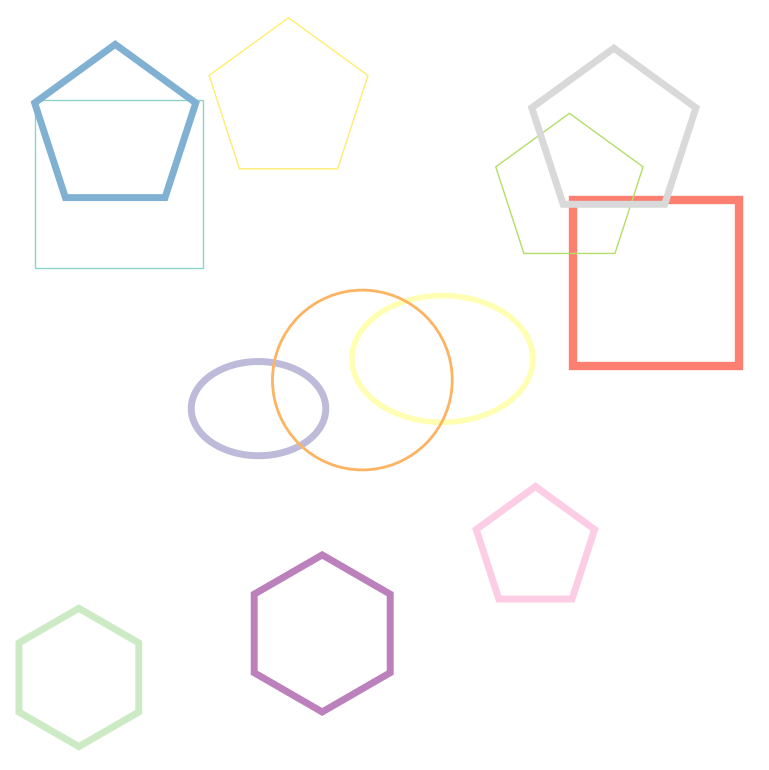[{"shape": "square", "thickness": 0.5, "radius": 0.54, "center": [0.155, 0.761]}, {"shape": "oval", "thickness": 2, "radius": 0.59, "center": [0.575, 0.534]}, {"shape": "oval", "thickness": 2.5, "radius": 0.44, "center": [0.336, 0.469]}, {"shape": "square", "thickness": 3, "radius": 0.54, "center": [0.852, 0.632]}, {"shape": "pentagon", "thickness": 2.5, "radius": 0.55, "center": [0.15, 0.832]}, {"shape": "circle", "thickness": 1, "radius": 0.58, "center": [0.471, 0.506]}, {"shape": "pentagon", "thickness": 0.5, "radius": 0.5, "center": [0.74, 0.752]}, {"shape": "pentagon", "thickness": 2.5, "radius": 0.4, "center": [0.695, 0.287]}, {"shape": "pentagon", "thickness": 2.5, "radius": 0.56, "center": [0.797, 0.825]}, {"shape": "hexagon", "thickness": 2.5, "radius": 0.51, "center": [0.418, 0.177]}, {"shape": "hexagon", "thickness": 2.5, "radius": 0.45, "center": [0.102, 0.12]}, {"shape": "pentagon", "thickness": 0.5, "radius": 0.54, "center": [0.375, 0.868]}]